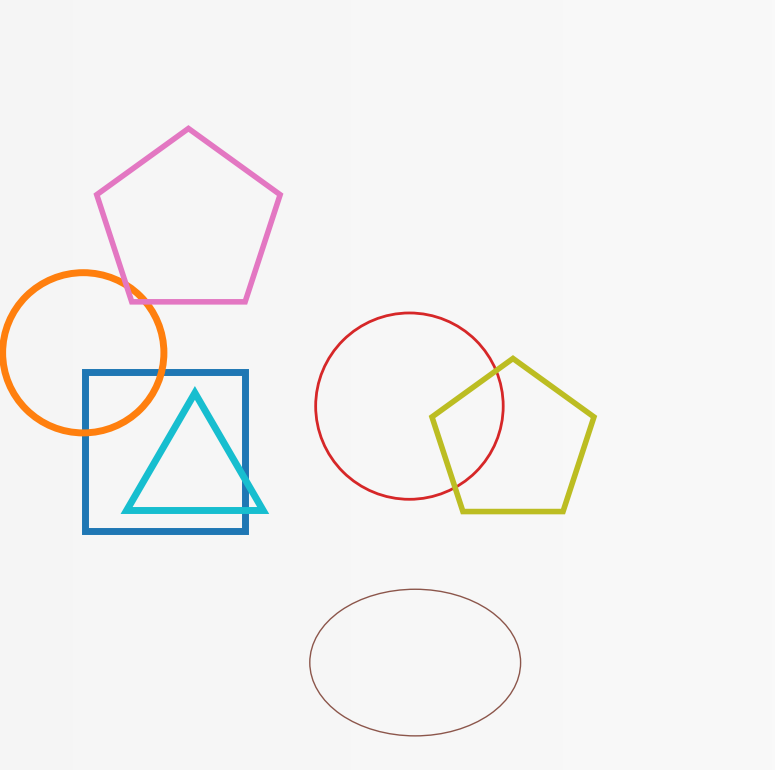[{"shape": "square", "thickness": 2.5, "radius": 0.52, "center": [0.213, 0.413]}, {"shape": "circle", "thickness": 2.5, "radius": 0.52, "center": [0.107, 0.542]}, {"shape": "circle", "thickness": 1, "radius": 0.6, "center": [0.528, 0.473]}, {"shape": "oval", "thickness": 0.5, "radius": 0.68, "center": [0.536, 0.14]}, {"shape": "pentagon", "thickness": 2, "radius": 0.62, "center": [0.243, 0.709]}, {"shape": "pentagon", "thickness": 2, "radius": 0.55, "center": [0.662, 0.425]}, {"shape": "triangle", "thickness": 2.5, "radius": 0.51, "center": [0.251, 0.388]}]